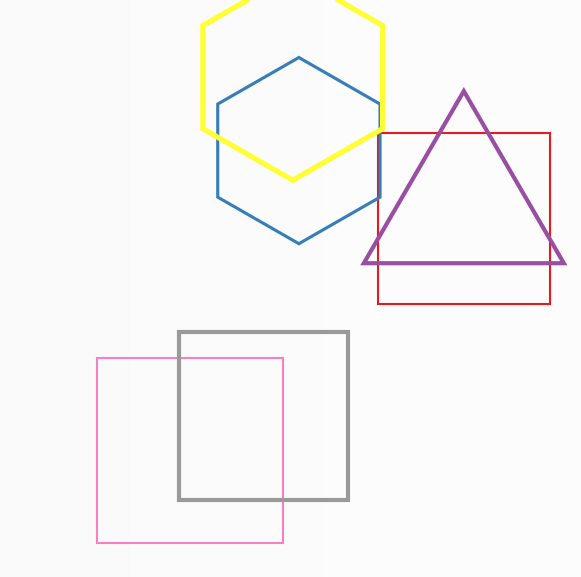[{"shape": "square", "thickness": 1, "radius": 0.74, "center": [0.798, 0.62]}, {"shape": "hexagon", "thickness": 1.5, "radius": 0.81, "center": [0.514, 0.738]}, {"shape": "triangle", "thickness": 2, "radius": 0.99, "center": [0.798, 0.643]}, {"shape": "hexagon", "thickness": 2.5, "radius": 0.89, "center": [0.504, 0.866]}, {"shape": "square", "thickness": 1, "radius": 0.8, "center": [0.327, 0.219]}, {"shape": "square", "thickness": 2, "radius": 0.73, "center": [0.453, 0.279]}]